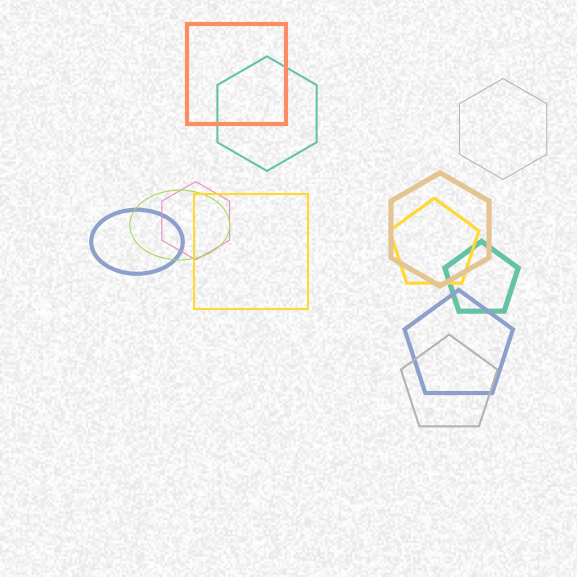[{"shape": "hexagon", "thickness": 1, "radius": 0.5, "center": [0.462, 0.802]}, {"shape": "pentagon", "thickness": 2.5, "radius": 0.33, "center": [0.834, 0.514]}, {"shape": "square", "thickness": 2, "radius": 0.43, "center": [0.41, 0.871]}, {"shape": "pentagon", "thickness": 2, "radius": 0.49, "center": [0.794, 0.398]}, {"shape": "oval", "thickness": 2, "radius": 0.4, "center": [0.237, 0.581]}, {"shape": "hexagon", "thickness": 0.5, "radius": 0.34, "center": [0.339, 0.617]}, {"shape": "oval", "thickness": 0.5, "radius": 0.43, "center": [0.311, 0.609]}, {"shape": "square", "thickness": 1, "radius": 0.5, "center": [0.435, 0.564]}, {"shape": "pentagon", "thickness": 1.5, "radius": 0.41, "center": [0.752, 0.575]}, {"shape": "hexagon", "thickness": 2.5, "radius": 0.49, "center": [0.762, 0.602]}, {"shape": "pentagon", "thickness": 1, "radius": 0.44, "center": [0.778, 0.332]}, {"shape": "hexagon", "thickness": 0.5, "radius": 0.44, "center": [0.871, 0.776]}]